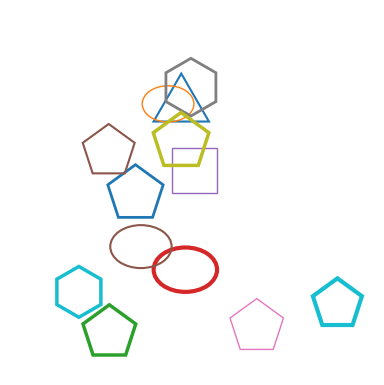[{"shape": "triangle", "thickness": 1.5, "radius": 0.42, "center": [0.471, 0.726]}, {"shape": "pentagon", "thickness": 2, "radius": 0.38, "center": [0.352, 0.497]}, {"shape": "oval", "thickness": 1, "radius": 0.34, "center": [0.437, 0.73]}, {"shape": "pentagon", "thickness": 2.5, "radius": 0.36, "center": [0.284, 0.136]}, {"shape": "oval", "thickness": 3, "radius": 0.41, "center": [0.481, 0.3]}, {"shape": "square", "thickness": 1, "radius": 0.29, "center": [0.506, 0.558]}, {"shape": "pentagon", "thickness": 1.5, "radius": 0.35, "center": [0.282, 0.607]}, {"shape": "oval", "thickness": 1.5, "radius": 0.4, "center": [0.366, 0.359]}, {"shape": "pentagon", "thickness": 1, "radius": 0.36, "center": [0.667, 0.151]}, {"shape": "hexagon", "thickness": 2, "radius": 0.37, "center": [0.496, 0.774]}, {"shape": "pentagon", "thickness": 2.5, "radius": 0.38, "center": [0.47, 0.632]}, {"shape": "pentagon", "thickness": 3, "radius": 0.33, "center": [0.876, 0.21]}, {"shape": "hexagon", "thickness": 2.5, "radius": 0.33, "center": [0.205, 0.242]}]